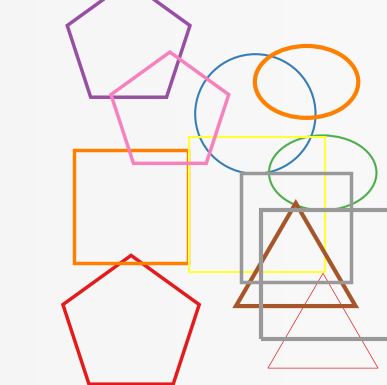[{"shape": "triangle", "thickness": 0.5, "radius": 0.82, "center": [0.834, 0.126]}, {"shape": "pentagon", "thickness": 2.5, "radius": 0.92, "center": [0.338, 0.152]}, {"shape": "circle", "thickness": 1.5, "radius": 0.78, "center": [0.659, 0.704]}, {"shape": "oval", "thickness": 1.5, "radius": 0.69, "center": [0.833, 0.551]}, {"shape": "pentagon", "thickness": 2.5, "radius": 0.83, "center": [0.332, 0.882]}, {"shape": "oval", "thickness": 3, "radius": 0.67, "center": [0.791, 0.787]}, {"shape": "square", "thickness": 2.5, "radius": 0.73, "center": [0.337, 0.463]}, {"shape": "square", "thickness": 1.5, "radius": 0.88, "center": [0.664, 0.469]}, {"shape": "triangle", "thickness": 3, "radius": 0.89, "center": [0.763, 0.294]}, {"shape": "pentagon", "thickness": 2.5, "radius": 0.8, "center": [0.438, 0.705]}, {"shape": "square", "thickness": 2.5, "radius": 0.71, "center": [0.763, 0.409]}, {"shape": "square", "thickness": 3, "radius": 0.84, "center": [0.84, 0.286]}]